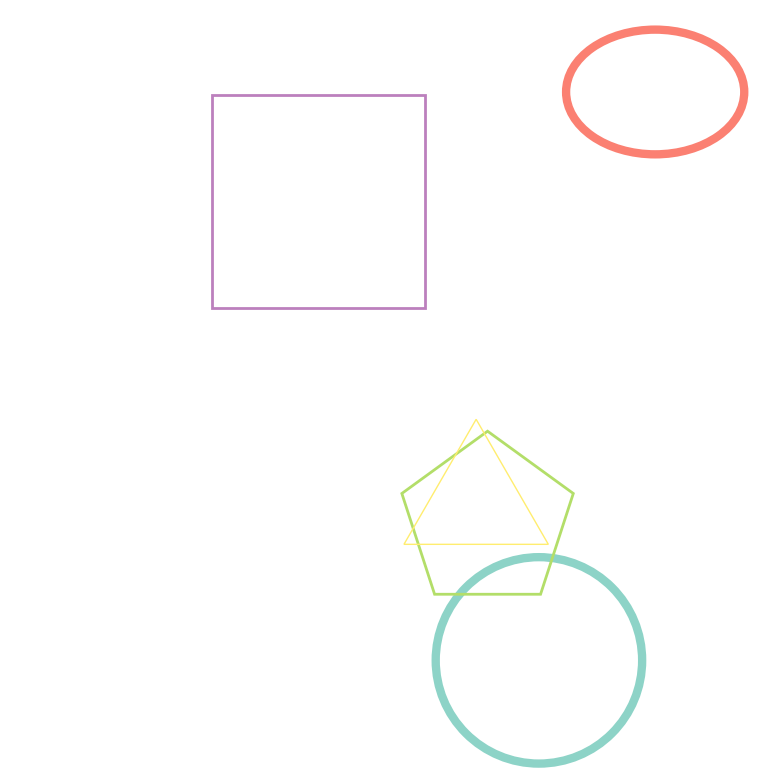[{"shape": "circle", "thickness": 3, "radius": 0.67, "center": [0.7, 0.142]}, {"shape": "oval", "thickness": 3, "radius": 0.58, "center": [0.851, 0.881]}, {"shape": "pentagon", "thickness": 1, "radius": 0.59, "center": [0.633, 0.323]}, {"shape": "square", "thickness": 1, "radius": 0.69, "center": [0.413, 0.738]}, {"shape": "triangle", "thickness": 0.5, "radius": 0.54, "center": [0.618, 0.347]}]